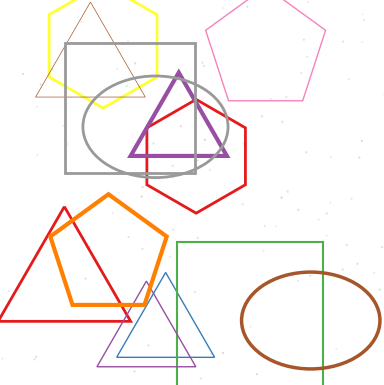[{"shape": "triangle", "thickness": 2, "radius": 0.99, "center": [0.167, 0.265]}, {"shape": "hexagon", "thickness": 2, "radius": 0.74, "center": [0.509, 0.594]}, {"shape": "triangle", "thickness": 1, "radius": 0.73, "center": [0.43, 0.145]}, {"shape": "square", "thickness": 1.5, "radius": 0.95, "center": [0.65, 0.182]}, {"shape": "triangle", "thickness": 1, "radius": 0.74, "center": [0.38, 0.122]}, {"shape": "triangle", "thickness": 3, "radius": 0.72, "center": [0.464, 0.667]}, {"shape": "pentagon", "thickness": 3, "radius": 0.79, "center": [0.282, 0.337]}, {"shape": "hexagon", "thickness": 2, "radius": 0.81, "center": [0.268, 0.881]}, {"shape": "oval", "thickness": 2.5, "radius": 0.9, "center": [0.807, 0.168]}, {"shape": "triangle", "thickness": 0.5, "radius": 0.82, "center": [0.235, 0.83]}, {"shape": "pentagon", "thickness": 1, "radius": 0.82, "center": [0.69, 0.871]}, {"shape": "square", "thickness": 2, "radius": 0.84, "center": [0.337, 0.72]}, {"shape": "oval", "thickness": 2, "radius": 0.94, "center": [0.404, 0.671]}]